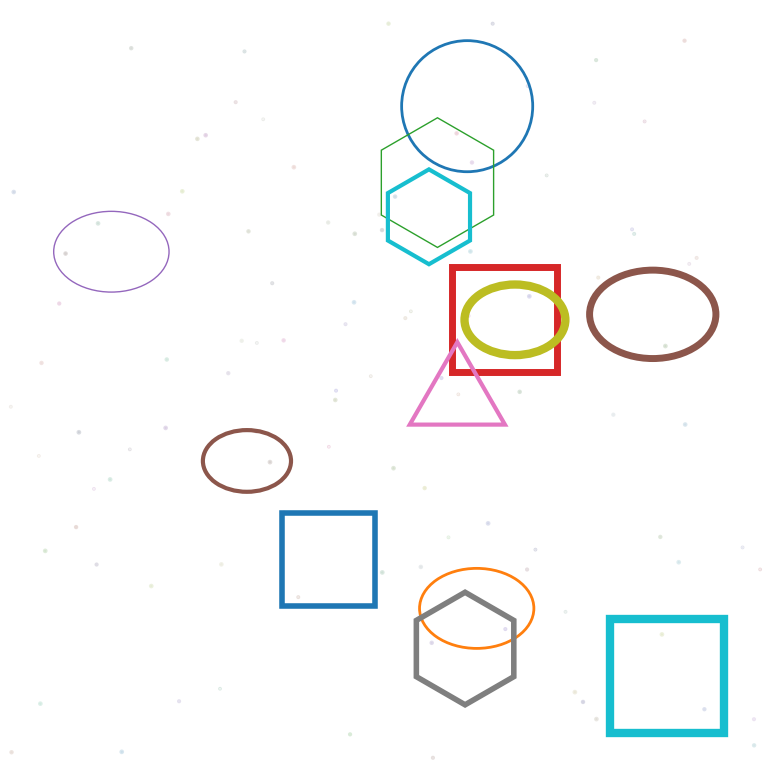[{"shape": "circle", "thickness": 1, "radius": 0.43, "center": [0.607, 0.862]}, {"shape": "square", "thickness": 2, "radius": 0.3, "center": [0.427, 0.274]}, {"shape": "oval", "thickness": 1, "radius": 0.37, "center": [0.619, 0.21]}, {"shape": "hexagon", "thickness": 0.5, "radius": 0.42, "center": [0.568, 0.763]}, {"shape": "square", "thickness": 2.5, "radius": 0.34, "center": [0.655, 0.585]}, {"shape": "oval", "thickness": 0.5, "radius": 0.37, "center": [0.145, 0.673]}, {"shape": "oval", "thickness": 2.5, "radius": 0.41, "center": [0.848, 0.592]}, {"shape": "oval", "thickness": 1.5, "radius": 0.29, "center": [0.321, 0.401]}, {"shape": "triangle", "thickness": 1.5, "radius": 0.36, "center": [0.594, 0.484]}, {"shape": "hexagon", "thickness": 2, "radius": 0.37, "center": [0.604, 0.158]}, {"shape": "oval", "thickness": 3, "radius": 0.33, "center": [0.669, 0.585]}, {"shape": "hexagon", "thickness": 1.5, "radius": 0.31, "center": [0.557, 0.718]}, {"shape": "square", "thickness": 3, "radius": 0.37, "center": [0.866, 0.122]}]